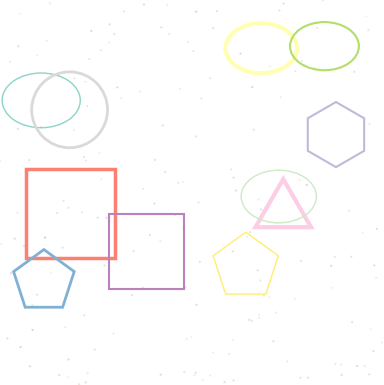[{"shape": "oval", "thickness": 1, "radius": 0.51, "center": [0.107, 0.739]}, {"shape": "oval", "thickness": 3, "radius": 0.46, "center": [0.679, 0.875]}, {"shape": "hexagon", "thickness": 1.5, "radius": 0.42, "center": [0.873, 0.65]}, {"shape": "square", "thickness": 2.5, "radius": 0.58, "center": [0.183, 0.446]}, {"shape": "pentagon", "thickness": 2, "radius": 0.41, "center": [0.114, 0.269]}, {"shape": "oval", "thickness": 1.5, "radius": 0.45, "center": [0.843, 0.88]}, {"shape": "triangle", "thickness": 3, "radius": 0.42, "center": [0.736, 0.452]}, {"shape": "circle", "thickness": 2, "radius": 0.49, "center": [0.181, 0.715]}, {"shape": "square", "thickness": 1.5, "radius": 0.48, "center": [0.38, 0.347]}, {"shape": "oval", "thickness": 1, "radius": 0.49, "center": [0.724, 0.49]}, {"shape": "pentagon", "thickness": 1, "radius": 0.44, "center": [0.638, 0.308]}]